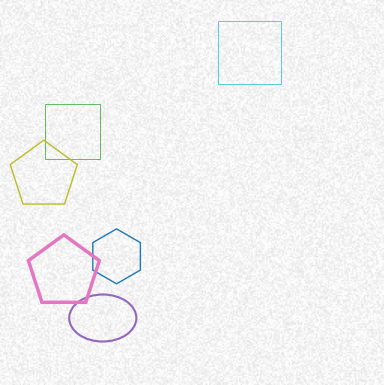[{"shape": "hexagon", "thickness": 1, "radius": 0.36, "center": [0.303, 0.334]}, {"shape": "square", "thickness": 0.5, "radius": 0.36, "center": [0.189, 0.657]}, {"shape": "oval", "thickness": 1.5, "radius": 0.44, "center": [0.267, 0.174]}, {"shape": "pentagon", "thickness": 2.5, "radius": 0.48, "center": [0.166, 0.293]}, {"shape": "pentagon", "thickness": 1, "radius": 0.46, "center": [0.114, 0.544]}, {"shape": "square", "thickness": 0.5, "radius": 0.41, "center": [0.648, 0.863]}]